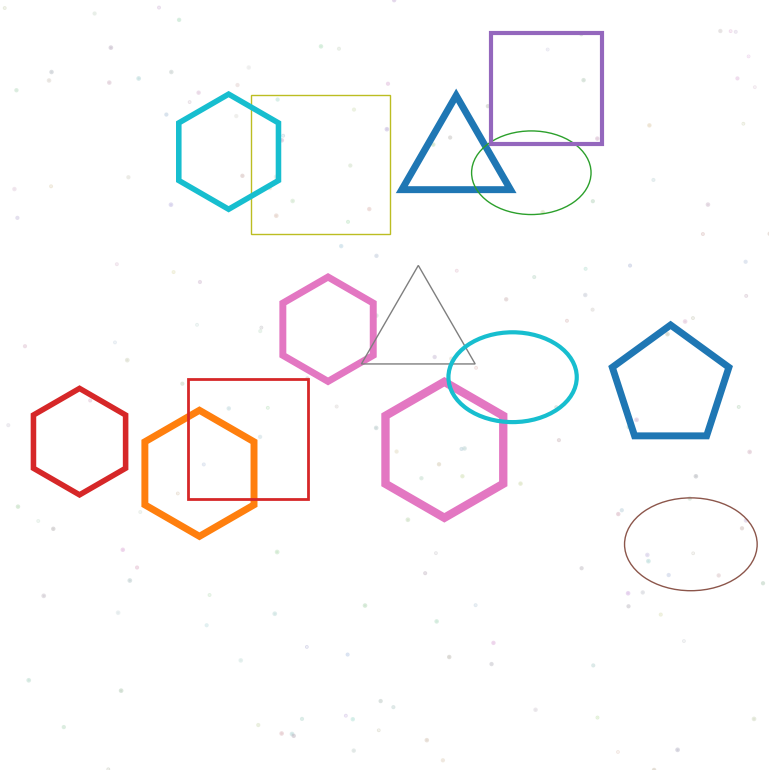[{"shape": "triangle", "thickness": 2.5, "radius": 0.41, "center": [0.592, 0.794]}, {"shape": "pentagon", "thickness": 2.5, "radius": 0.4, "center": [0.871, 0.498]}, {"shape": "hexagon", "thickness": 2.5, "radius": 0.41, "center": [0.259, 0.385]}, {"shape": "oval", "thickness": 0.5, "radius": 0.39, "center": [0.69, 0.776]}, {"shape": "hexagon", "thickness": 2, "radius": 0.35, "center": [0.103, 0.426]}, {"shape": "square", "thickness": 1, "radius": 0.39, "center": [0.322, 0.43]}, {"shape": "square", "thickness": 1.5, "radius": 0.36, "center": [0.71, 0.885]}, {"shape": "oval", "thickness": 0.5, "radius": 0.43, "center": [0.897, 0.293]}, {"shape": "hexagon", "thickness": 3, "radius": 0.44, "center": [0.577, 0.416]}, {"shape": "hexagon", "thickness": 2.5, "radius": 0.34, "center": [0.426, 0.572]}, {"shape": "triangle", "thickness": 0.5, "radius": 0.43, "center": [0.543, 0.57]}, {"shape": "square", "thickness": 0.5, "radius": 0.45, "center": [0.416, 0.787]}, {"shape": "oval", "thickness": 1.5, "radius": 0.42, "center": [0.666, 0.51]}, {"shape": "hexagon", "thickness": 2, "radius": 0.37, "center": [0.297, 0.803]}]